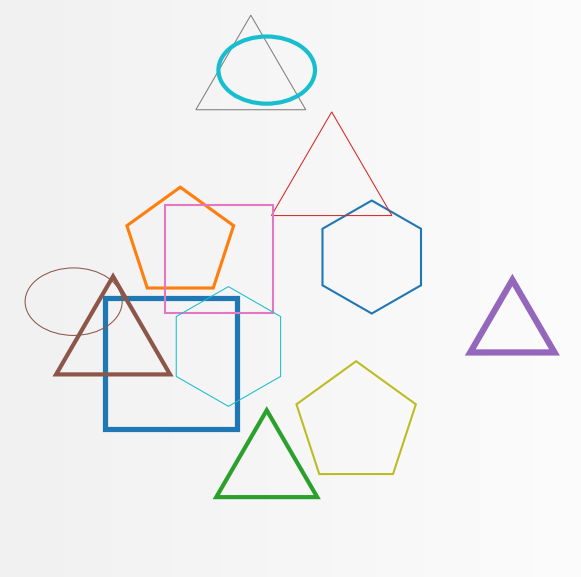[{"shape": "square", "thickness": 2.5, "radius": 0.57, "center": [0.294, 0.37]}, {"shape": "hexagon", "thickness": 1, "radius": 0.49, "center": [0.64, 0.554]}, {"shape": "pentagon", "thickness": 1.5, "radius": 0.48, "center": [0.31, 0.578]}, {"shape": "triangle", "thickness": 2, "radius": 0.5, "center": [0.459, 0.188]}, {"shape": "triangle", "thickness": 0.5, "radius": 0.6, "center": [0.571, 0.686]}, {"shape": "triangle", "thickness": 3, "radius": 0.42, "center": [0.882, 0.431]}, {"shape": "oval", "thickness": 0.5, "radius": 0.42, "center": [0.127, 0.477]}, {"shape": "triangle", "thickness": 2, "radius": 0.57, "center": [0.195, 0.407]}, {"shape": "square", "thickness": 1, "radius": 0.46, "center": [0.378, 0.55]}, {"shape": "triangle", "thickness": 0.5, "radius": 0.55, "center": [0.432, 0.864]}, {"shape": "pentagon", "thickness": 1, "radius": 0.54, "center": [0.613, 0.266]}, {"shape": "hexagon", "thickness": 0.5, "radius": 0.52, "center": [0.393, 0.399]}, {"shape": "oval", "thickness": 2, "radius": 0.42, "center": [0.459, 0.878]}]